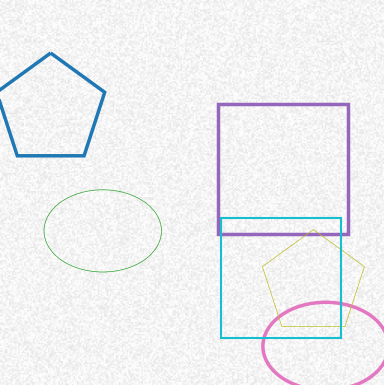[{"shape": "pentagon", "thickness": 2.5, "radius": 0.74, "center": [0.132, 0.715]}, {"shape": "oval", "thickness": 0.5, "radius": 0.76, "center": [0.267, 0.4]}, {"shape": "square", "thickness": 2.5, "radius": 0.84, "center": [0.736, 0.561]}, {"shape": "oval", "thickness": 2.5, "radius": 0.82, "center": [0.846, 0.101]}, {"shape": "pentagon", "thickness": 0.5, "radius": 0.7, "center": [0.814, 0.264]}, {"shape": "square", "thickness": 1.5, "radius": 0.78, "center": [0.73, 0.278]}]